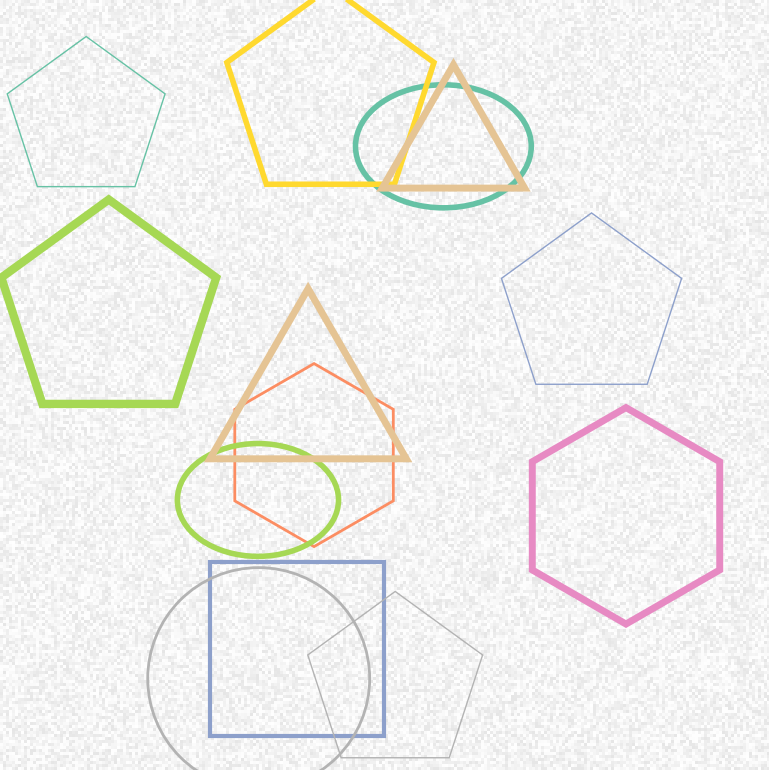[{"shape": "oval", "thickness": 2, "radius": 0.57, "center": [0.576, 0.81]}, {"shape": "pentagon", "thickness": 0.5, "radius": 0.54, "center": [0.112, 0.845]}, {"shape": "hexagon", "thickness": 1, "radius": 0.59, "center": [0.408, 0.409]}, {"shape": "square", "thickness": 1.5, "radius": 0.57, "center": [0.386, 0.157]}, {"shape": "pentagon", "thickness": 0.5, "radius": 0.61, "center": [0.768, 0.6]}, {"shape": "hexagon", "thickness": 2.5, "radius": 0.7, "center": [0.813, 0.33]}, {"shape": "pentagon", "thickness": 3, "radius": 0.73, "center": [0.141, 0.594]}, {"shape": "oval", "thickness": 2, "radius": 0.52, "center": [0.335, 0.351]}, {"shape": "pentagon", "thickness": 2, "radius": 0.71, "center": [0.429, 0.875]}, {"shape": "triangle", "thickness": 2.5, "radius": 0.53, "center": [0.589, 0.809]}, {"shape": "triangle", "thickness": 2.5, "radius": 0.74, "center": [0.4, 0.478]}, {"shape": "pentagon", "thickness": 0.5, "radius": 0.6, "center": [0.513, 0.112]}, {"shape": "circle", "thickness": 1, "radius": 0.72, "center": [0.336, 0.119]}]